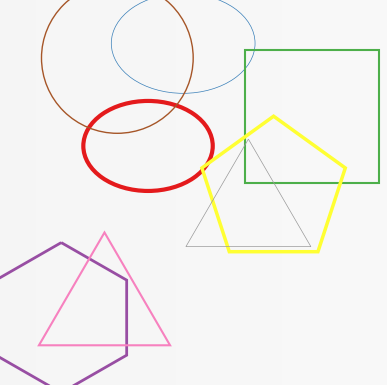[{"shape": "oval", "thickness": 3, "radius": 0.83, "center": [0.382, 0.621]}, {"shape": "oval", "thickness": 0.5, "radius": 0.93, "center": [0.473, 0.887]}, {"shape": "square", "thickness": 1.5, "radius": 0.86, "center": [0.804, 0.699]}, {"shape": "hexagon", "thickness": 2, "radius": 0.97, "center": [0.158, 0.175]}, {"shape": "pentagon", "thickness": 2.5, "radius": 0.97, "center": [0.706, 0.504]}, {"shape": "circle", "thickness": 1, "radius": 0.98, "center": [0.303, 0.849]}, {"shape": "triangle", "thickness": 1.5, "radius": 0.98, "center": [0.27, 0.201]}, {"shape": "triangle", "thickness": 0.5, "radius": 0.93, "center": [0.641, 0.452]}]